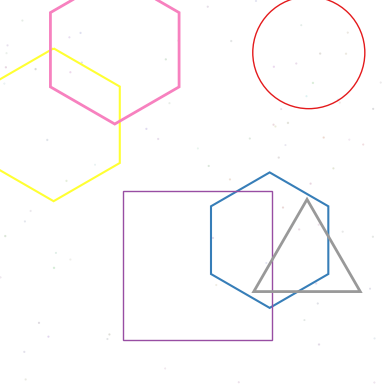[{"shape": "circle", "thickness": 1, "radius": 0.73, "center": [0.802, 0.863]}, {"shape": "hexagon", "thickness": 1.5, "radius": 0.88, "center": [0.7, 0.376]}, {"shape": "square", "thickness": 1, "radius": 0.97, "center": [0.512, 0.31]}, {"shape": "hexagon", "thickness": 1.5, "radius": 0.99, "center": [0.139, 0.676]}, {"shape": "hexagon", "thickness": 2, "radius": 0.96, "center": [0.298, 0.871]}, {"shape": "triangle", "thickness": 2, "radius": 0.8, "center": [0.797, 0.322]}]